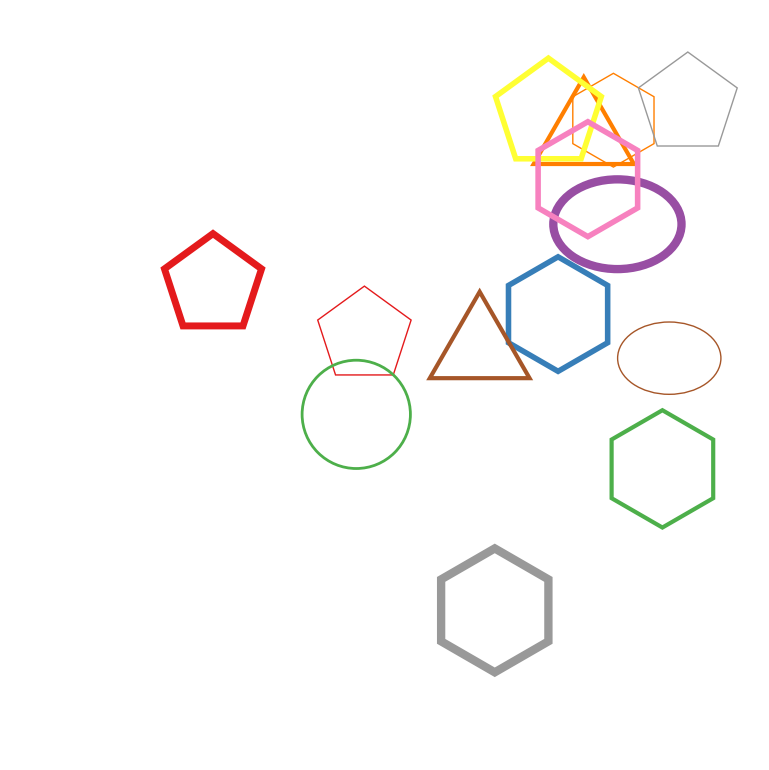[{"shape": "pentagon", "thickness": 2.5, "radius": 0.33, "center": [0.277, 0.63]}, {"shape": "pentagon", "thickness": 0.5, "radius": 0.32, "center": [0.473, 0.565]}, {"shape": "hexagon", "thickness": 2, "radius": 0.37, "center": [0.725, 0.592]}, {"shape": "circle", "thickness": 1, "radius": 0.35, "center": [0.463, 0.462]}, {"shape": "hexagon", "thickness": 1.5, "radius": 0.38, "center": [0.86, 0.391]}, {"shape": "oval", "thickness": 3, "radius": 0.42, "center": [0.802, 0.709]}, {"shape": "hexagon", "thickness": 0.5, "radius": 0.3, "center": [0.797, 0.844]}, {"shape": "triangle", "thickness": 1.5, "radius": 0.38, "center": [0.758, 0.825]}, {"shape": "pentagon", "thickness": 2, "radius": 0.36, "center": [0.712, 0.852]}, {"shape": "oval", "thickness": 0.5, "radius": 0.34, "center": [0.869, 0.535]}, {"shape": "triangle", "thickness": 1.5, "radius": 0.37, "center": [0.623, 0.546]}, {"shape": "hexagon", "thickness": 2, "radius": 0.37, "center": [0.763, 0.767]}, {"shape": "pentagon", "thickness": 0.5, "radius": 0.34, "center": [0.893, 0.865]}, {"shape": "hexagon", "thickness": 3, "radius": 0.4, "center": [0.643, 0.207]}]